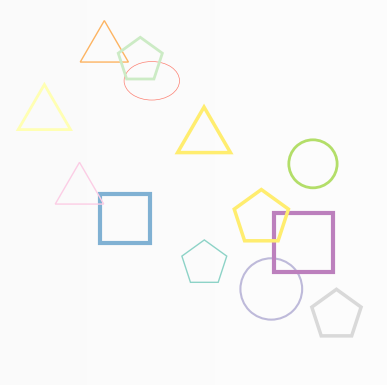[{"shape": "pentagon", "thickness": 1, "radius": 0.3, "center": [0.527, 0.316]}, {"shape": "triangle", "thickness": 2, "radius": 0.39, "center": [0.114, 0.702]}, {"shape": "circle", "thickness": 1.5, "radius": 0.4, "center": [0.7, 0.249]}, {"shape": "oval", "thickness": 0.5, "radius": 0.36, "center": [0.392, 0.79]}, {"shape": "square", "thickness": 3, "radius": 0.32, "center": [0.322, 0.432]}, {"shape": "triangle", "thickness": 1, "radius": 0.36, "center": [0.269, 0.875]}, {"shape": "circle", "thickness": 2, "radius": 0.31, "center": [0.808, 0.575]}, {"shape": "triangle", "thickness": 1, "radius": 0.36, "center": [0.205, 0.506]}, {"shape": "pentagon", "thickness": 2.5, "radius": 0.33, "center": [0.868, 0.182]}, {"shape": "square", "thickness": 3, "radius": 0.38, "center": [0.783, 0.37]}, {"shape": "pentagon", "thickness": 2, "radius": 0.3, "center": [0.362, 0.843]}, {"shape": "triangle", "thickness": 2.5, "radius": 0.39, "center": [0.527, 0.643]}, {"shape": "pentagon", "thickness": 2.5, "radius": 0.37, "center": [0.674, 0.434]}]